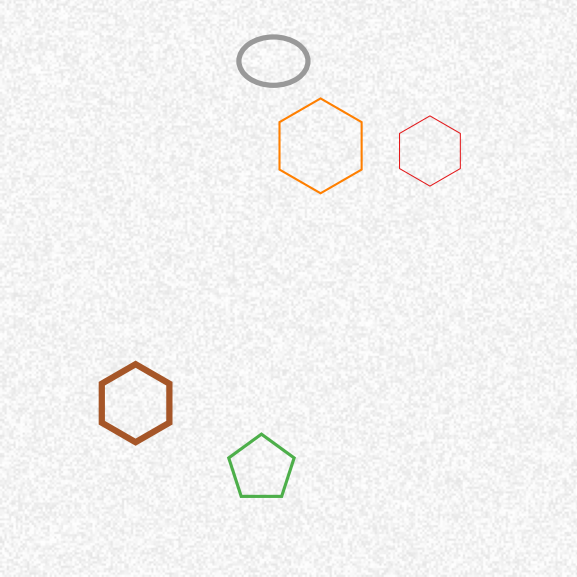[{"shape": "hexagon", "thickness": 0.5, "radius": 0.3, "center": [0.744, 0.738]}, {"shape": "pentagon", "thickness": 1.5, "radius": 0.3, "center": [0.453, 0.188]}, {"shape": "hexagon", "thickness": 1, "radius": 0.41, "center": [0.555, 0.747]}, {"shape": "hexagon", "thickness": 3, "radius": 0.34, "center": [0.235, 0.301]}, {"shape": "oval", "thickness": 2.5, "radius": 0.3, "center": [0.473, 0.893]}]